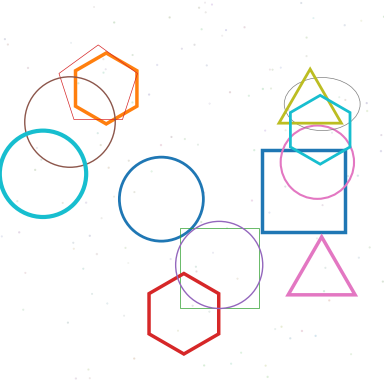[{"shape": "circle", "thickness": 2, "radius": 0.55, "center": [0.419, 0.483]}, {"shape": "square", "thickness": 2.5, "radius": 0.54, "center": [0.788, 0.504]}, {"shape": "hexagon", "thickness": 2.5, "radius": 0.46, "center": [0.276, 0.77]}, {"shape": "square", "thickness": 0.5, "radius": 0.52, "center": [0.57, 0.303]}, {"shape": "hexagon", "thickness": 2.5, "radius": 0.52, "center": [0.478, 0.185]}, {"shape": "pentagon", "thickness": 0.5, "radius": 0.54, "center": [0.255, 0.776]}, {"shape": "circle", "thickness": 1, "radius": 0.57, "center": [0.569, 0.312]}, {"shape": "circle", "thickness": 1, "radius": 0.59, "center": [0.182, 0.683]}, {"shape": "triangle", "thickness": 2.5, "radius": 0.5, "center": [0.835, 0.284]}, {"shape": "circle", "thickness": 1.5, "radius": 0.48, "center": [0.824, 0.579]}, {"shape": "oval", "thickness": 0.5, "radius": 0.49, "center": [0.837, 0.73]}, {"shape": "triangle", "thickness": 2, "radius": 0.47, "center": [0.806, 0.727]}, {"shape": "hexagon", "thickness": 2, "radius": 0.45, "center": [0.832, 0.663]}, {"shape": "circle", "thickness": 3, "radius": 0.56, "center": [0.112, 0.549]}]